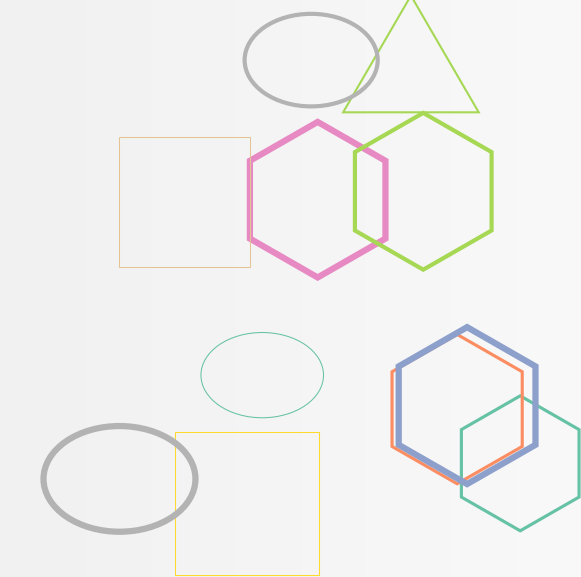[{"shape": "oval", "thickness": 0.5, "radius": 0.53, "center": [0.451, 0.35]}, {"shape": "hexagon", "thickness": 1.5, "radius": 0.58, "center": [0.895, 0.197]}, {"shape": "hexagon", "thickness": 1.5, "radius": 0.65, "center": [0.786, 0.291]}, {"shape": "hexagon", "thickness": 3, "radius": 0.68, "center": [0.804, 0.297]}, {"shape": "hexagon", "thickness": 3, "radius": 0.67, "center": [0.547, 0.653]}, {"shape": "hexagon", "thickness": 2, "radius": 0.68, "center": [0.728, 0.668]}, {"shape": "triangle", "thickness": 1, "radius": 0.67, "center": [0.707, 0.872]}, {"shape": "square", "thickness": 0.5, "radius": 0.62, "center": [0.425, 0.127]}, {"shape": "square", "thickness": 0.5, "radius": 0.56, "center": [0.318, 0.649]}, {"shape": "oval", "thickness": 2, "radius": 0.57, "center": [0.535, 0.895]}, {"shape": "oval", "thickness": 3, "radius": 0.65, "center": [0.206, 0.17]}]